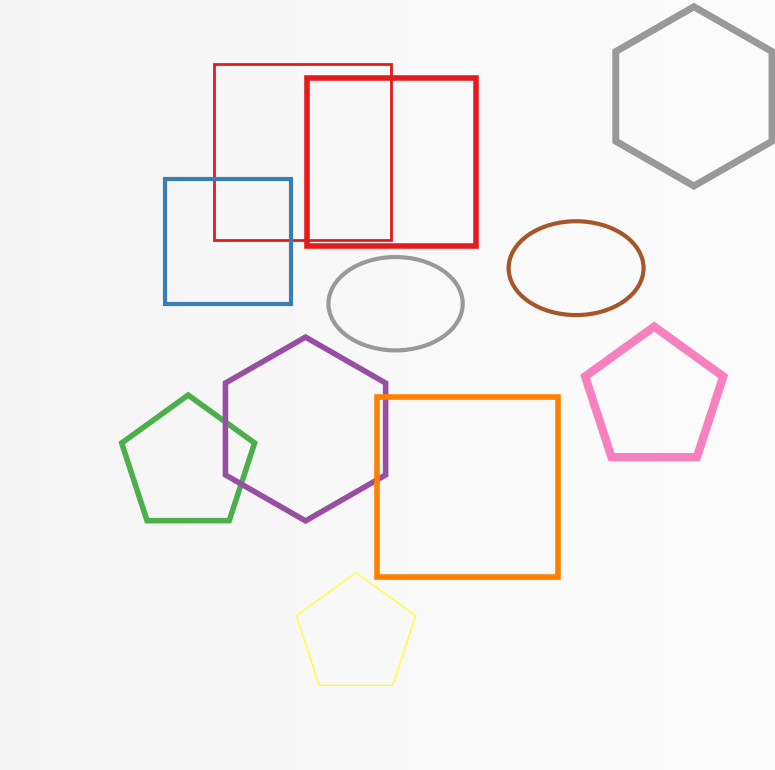[{"shape": "square", "thickness": 2, "radius": 0.55, "center": [0.506, 0.79]}, {"shape": "square", "thickness": 1, "radius": 0.57, "center": [0.39, 0.803]}, {"shape": "square", "thickness": 1.5, "radius": 0.41, "center": [0.294, 0.686]}, {"shape": "pentagon", "thickness": 2, "radius": 0.45, "center": [0.243, 0.397]}, {"shape": "hexagon", "thickness": 2, "radius": 0.6, "center": [0.394, 0.443]}, {"shape": "square", "thickness": 2, "radius": 0.58, "center": [0.603, 0.368]}, {"shape": "pentagon", "thickness": 0.5, "radius": 0.4, "center": [0.459, 0.175]}, {"shape": "oval", "thickness": 1.5, "radius": 0.44, "center": [0.743, 0.652]}, {"shape": "pentagon", "thickness": 3, "radius": 0.47, "center": [0.844, 0.482]}, {"shape": "hexagon", "thickness": 2.5, "radius": 0.58, "center": [0.895, 0.875]}, {"shape": "oval", "thickness": 1.5, "radius": 0.43, "center": [0.51, 0.606]}]